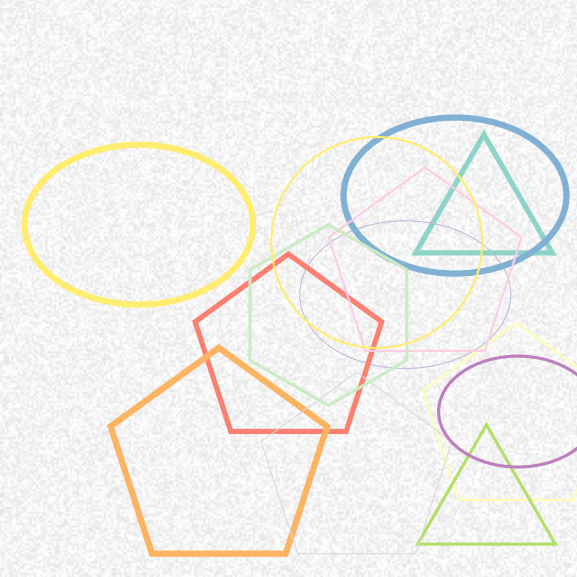[{"shape": "triangle", "thickness": 2.5, "radius": 0.68, "center": [0.838, 0.63]}, {"shape": "pentagon", "thickness": 1, "radius": 0.85, "center": [0.894, 0.271]}, {"shape": "oval", "thickness": 0.5, "radius": 0.91, "center": [0.702, 0.489]}, {"shape": "pentagon", "thickness": 2.5, "radius": 0.85, "center": [0.499, 0.389]}, {"shape": "oval", "thickness": 3, "radius": 0.97, "center": [0.788, 0.661]}, {"shape": "pentagon", "thickness": 3, "radius": 0.99, "center": [0.379, 0.2]}, {"shape": "triangle", "thickness": 1.5, "radius": 0.69, "center": [0.842, 0.126]}, {"shape": "pentagon", "thickness": 1, "radius": 0.88, "center": [0.736, 0.534]}, {"shape": "pentagon", "thickness": 0.5, "radius": 0.87, "center": [0.617, 0.181]}, {"shape": "oval", "thickness": 1.5, "radius": 0.69, "center": [0.897, 0.286]}, {"shape": "hexagon", "thickness": 1.5, "radius": 0.78, "center": [0.569, 0.454]}, {"shape": "circle", "thickness": 1, "radius": 0.91, "center": [0.652, 0.579]}, {"shape": "oval", "thickness": 3, "radius": 0.99, "center": [0.24, 0.61]}]